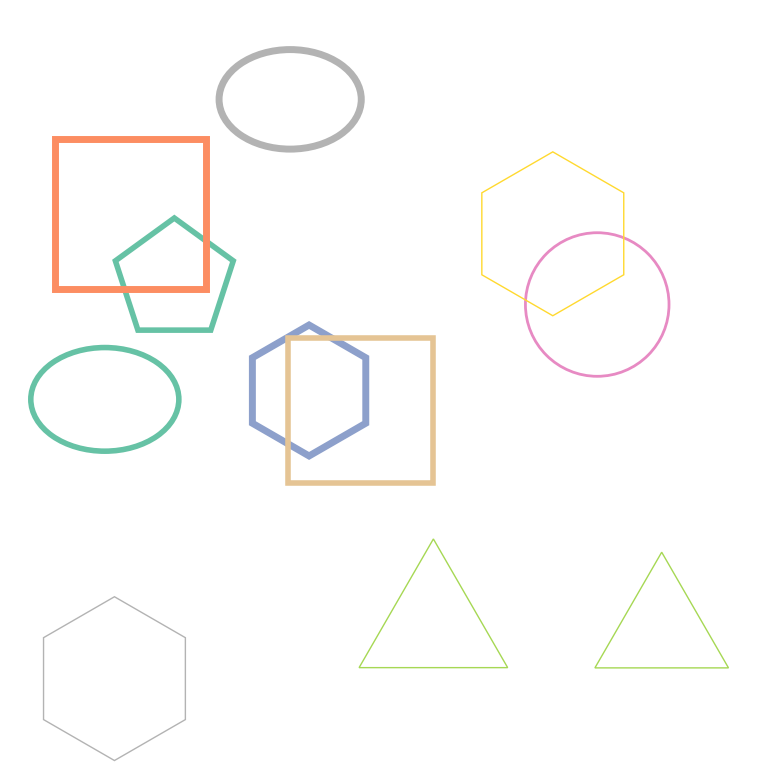[{"shape": "oval", "thickness": 2, "radius": 0.48, "center": [0.136, 0.481]}, {"shape": "pentagon", "thickness": 2, "radius": 0.4, "center": [0.226, 0.636]}, {"shape": "square", "thickness": 2.5, "radius": 0.49, "center": [0.17, 0.722]}, {"shape": "hexagon", "thickness": 2.5, "radius": 0.43, "center": [0.401, 0.493]}, {"shape": "circle", "thickness": 1, "radius": 0.47, "center": [0.776, 0.605]}, {"shape": "triangle", "thickness": 0.5, "radius": 0.5, "center": [0.859, 0.183]}, {"shape": "triangle", "thickness": 0.5, "radius": 0.56, "center": [0.563, 0.189]}, {"shape": "hexagon", "thickness": 0.5, "radius": 0.53, "center": [0.718, 0.696]}, {"shape": "square", "thickness": 2, "radius": 0.47, "center": [0.468, 0.467]}, {"shape": "oval", "thickness": 2.5, "radius": 0.46, "center": [0.377, 0.871]}, {"shape": "hexagon", "thickness": 0.5, "radius": 0.53, "center": [0.149, 0.119]}]